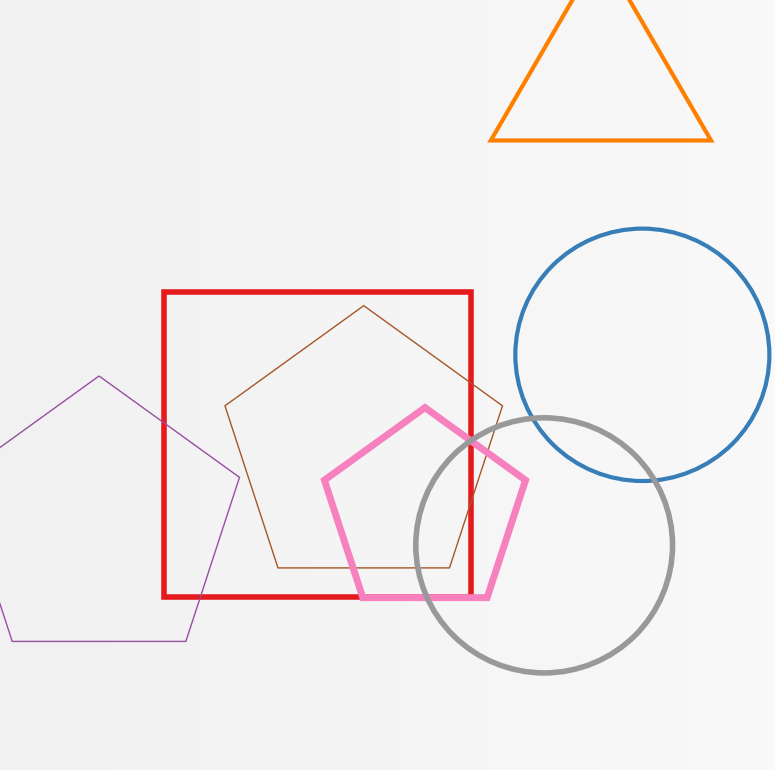[{"shape": "square", "thickness": 2, "radius": 0.99, "center": [0.41, 0.423]}, {"shape": "circle", "thickness": 1.5, "radius": 0.82, "center": [0.829, 0.539]}, {"shape": "pentagon", "thickness": 0.5, "radius": 0.95, "center": [0.128, 0.321]}, {"shape": "triangle", "thickness": 1.5, "radius": 0.82, "center": [0.775, 0.9]}, {"shape": "pentagon", "thickness": 0.5, "radius": 0.94, "center": [0.469, 0.415]}, {"shape": "pentagon", "thickness": 2.5, "radius": 0.68, "center": [0.548, 0.334]}, {"shape": "circle", "thickness": 2, "radius": 0.83, "center": [0.702, 0.292]}]